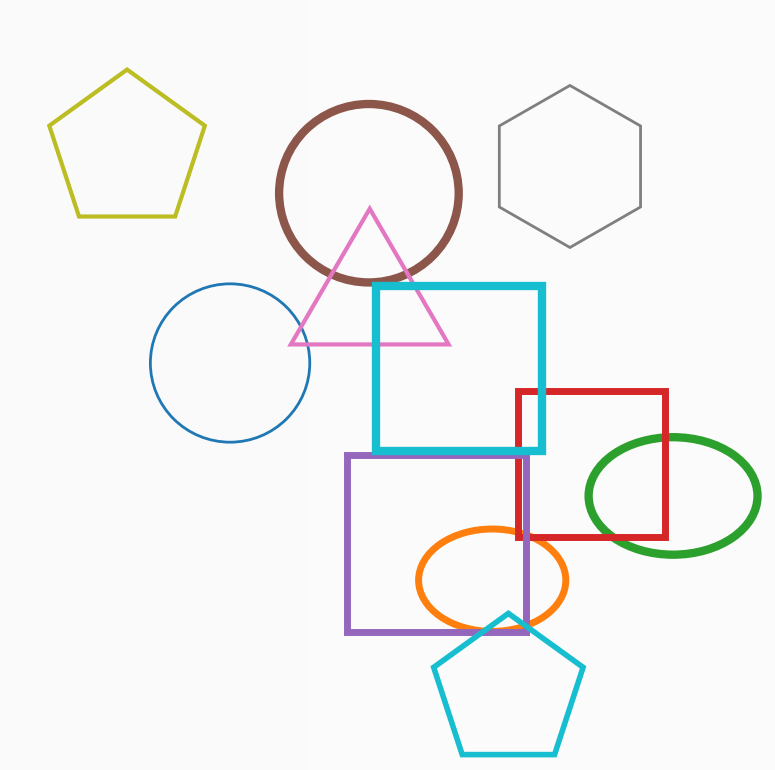[{"shape": "circle", "thickness": 1, "radius": 0.51, "center": [0.297, 0.529]}, {"shape": "oval", "thickness": 2.5, "radius": 0.47, "center": [0.635, 0.246]}, {"shape": "oval", "thickness": 3, "radius": 0.54, "center": [0.868, 0.356]}, {"shape": "square", "thickness": 2.5, "radius": 0.47, "center": [0.763, 0.397]}, {"shape": "square", "thickness": 2.5, "radius": 0.58, "center": [0.563, 0.294]}, {"shape": "circle", "thickness": 3, "radius": 0.58, "center": [0.476, 0.749]}, {"shape": "triangle", "thickness": 1.5, "radius": 0.59, "center": [0.477, 0.611]}, {"shape": "hexagon", "thickness": 1, "radius": 0.53, "center": [0.735, 0.784]}, {"shape": "pentagon", "thickness": 1.5, "radius": 0.53, "center": [0.164, 0.804]}, {"shape": "pentagon", "thickness": 2, "radius": 0.51, "center": [0.656, 0.102]}, {"shape": "square", "thickness": 3, "radius": 0.53, "center": [0.592, 0.521]}]